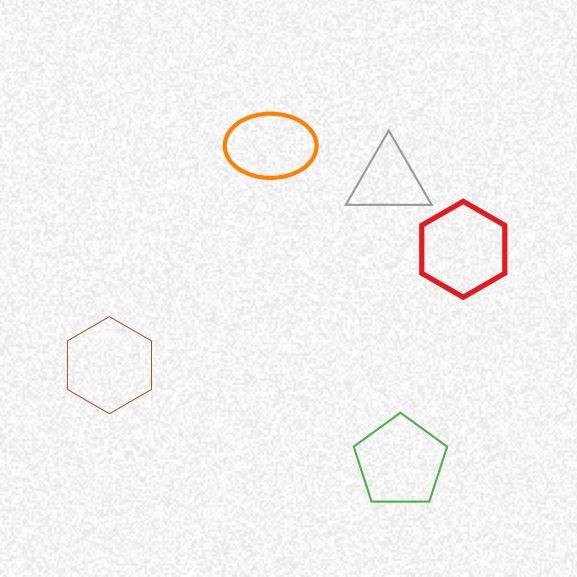[{"shape": "hexagon", "thickness": 2.5, "radius": 0.42, "center": [0.802, 0.567]}, {"shape": "pentagon", "thickness": 1, "radius": 0.43, "center": [0.693, 0.199]}, {"shape": "oval", "thickness": 2, "radius": 0.4, "center": [0.469, 0.747]}, {"shape": "hexagon", "thickness": 0.5, "radius": 0.42, "center": [0.19, 0.367]}, {"shape": "triangle", "thickness": 1, "radius": 0.43, "center": [0.673, 0.687]}]